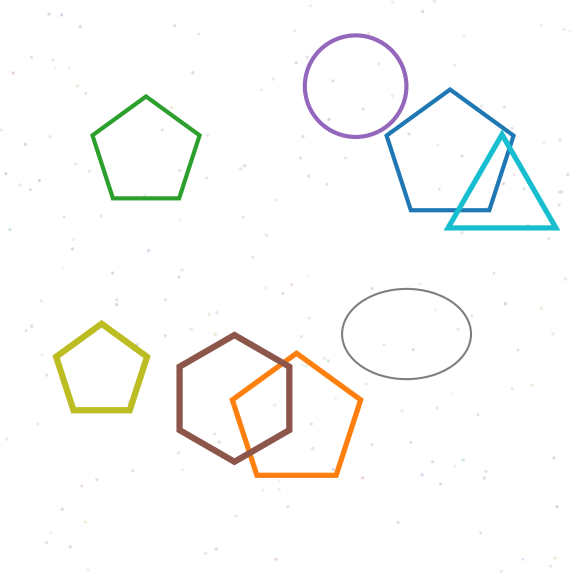[{"shape": "pentagon", "thickness": 2, "radius": 0.58, "center": [0.779, 0.729]}, {"shape": "pentagon", "thickness": 2.5, "radius": 0.58, "center": [0.513, 0.271]}, {"shape": "pentagon", "thickness": 2, "radius": 0.49, "center": [0.253, 0.735]}, {"shape": "circle", "thickness": 2, "radius": 0.44, "center": [0.616, 0.85]}, {"shape": "hexagon", "thickness": 3, "radius": 0.55, "center": [0.406, 0.309]}, {"shape": "oval", "thickness": 1, "radius": 0.56, "center": [0.704, 0.421]}, {"shape": "pentagon", "thickness": 3, "radius": 0.41, "center": [0.176, 0.356]}, {"shape": "triangle", "thickness": 2.5, "radius": 0.54, "center": [0.869, 0.658]}]